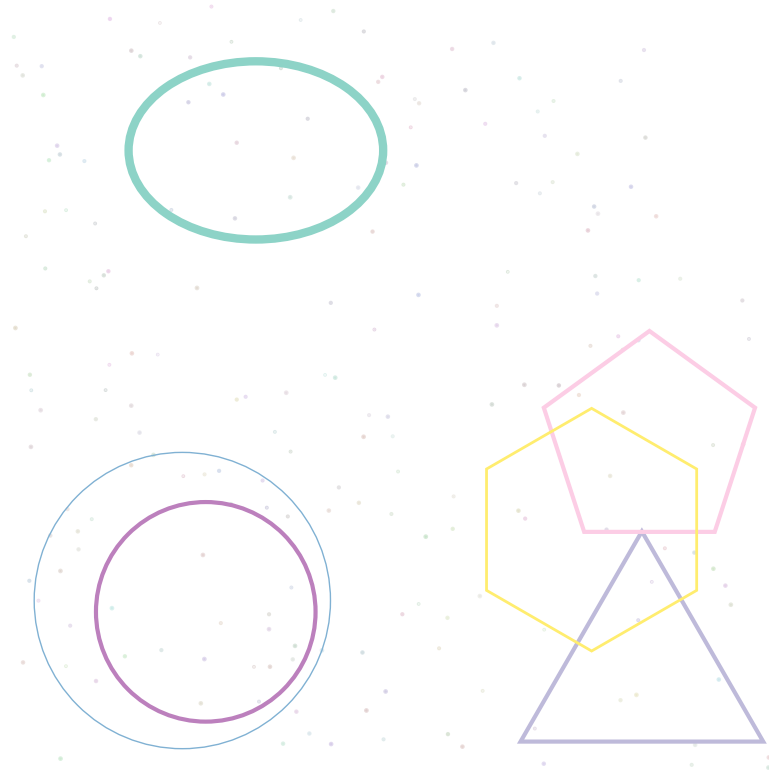[{"shape": "oval", "thickness": 3, "radius": 0.83, "center": [0.332, 0.805]}, {"shape": "triangle", "thickness": 1.5, "radius": 0.91, "center": [0.834, 0.128]}, {"shape": "circle", "thickness": 0.5, "radius": 0.96, "center": [0.237, 0.22]}, {"shape": "pentagon", "thickness": 1.5, "radius": 0.72, "center": [0.843, 0.426]}, {"shape": "circle", "thickness": 1.5, "radius": 0.71, "center": [0.267, 0.205]}, {"shape": "hexagon", "thickness": 1, "radius": 0.79, "center": [0.768, 0.312]}]